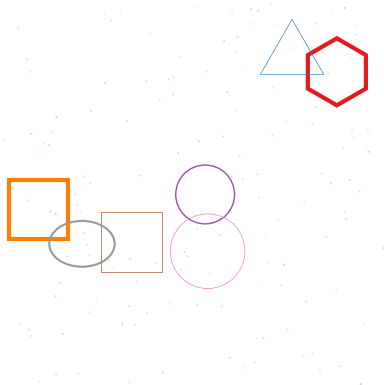[{"shape": "hexagon", "thickness": 3, "radius": 0.44, "center": [0.875, 0.813]}, {"shape": "triangle", "thickness": 0.5, "radius": 0.47, "center": [0.759, 0.854]}, {"shape": "circle", "thickness": 1, "radius": 0.38, "center": [0.533, 0.495]}, {"shape": "square", "thickness": 3, "radius": 0.38, "center": [0.1, 0.455]}, {"shape": "square", "thickness": 0.5, "radius": 0.39, "center": [0.341, 0.372]}, {"shape": "circle", "thickness": 0.5, "radius": 0.48, "center": [0.539, 0.348]}, {"shape": "oval", "thickness": 1.5, "radius": 0.42, "center": [0.213, 0.367]}]